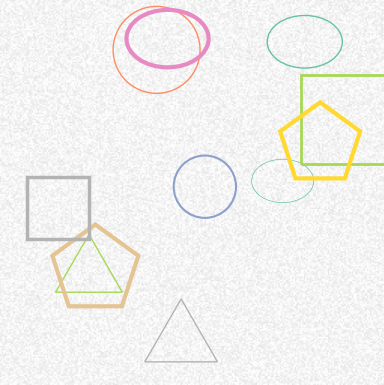[{"shape": "oval", "thickness": 1, "radius": 0.49, "center": [0.792, 0.892]}, {"shape": "oval", "thickness": 0.5, "radius": 0.4, "center": [0.734, 0.53]}, {"shape": "circle", "thickness": 1, "radius": 0.56, "center": [0.407, 0.871]}, {"shape": "circle", "thickness": 1.5, "radius": 0.4, "center": [0.532, 0.515]}, {"shape": "oval", "thickness": 3, "radius": 0.53, "center": [0.435, 0.9]}, {"shape": "triangle", "thickness": 1, "radius": 0.5, "center": [0.231, 0.291]}, {"shape": "square", "thickness": 2, "radius": 0.58, "center": [0.898, 0.691]}, {"shape": "pentagon", "thickness": 3, "radius": 0.55, "center": [0.832, 0.625]}, {"shape": "pentagon", "thickness": 3, "radius": 0.59, "center": [0.248, 0.299]}, {"shape": "triangle", "thickness": 1, "radius": 0.55, "center": [0.47, 0.115]}, {"shape": "square", "thickness": 2.5, "radius": 0.4, "center": [0.15, 0.46]}]